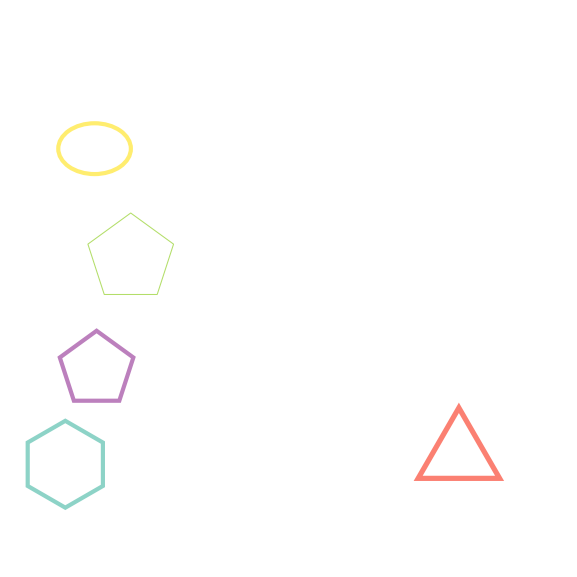[{"shape": "hexagon", "thickness": 2, "radius": 0.38, "center": [0.113, 0.195]}, {"shape": "triangle", "thickness": 2.5, "radius": 0.41, "center": [0.795, 0.212]}, {"shape": "pentagon", "thickness": 0.5, "radius": 0.39, "center": [0.226, 0.552]}, {"shape": "pentagon", "thickness": 2, "radius": 0.33, "center": [0.167, 0.359]}, {"shape": "oval", "thickness": 2, "radius": 0.31, "center": [0.164, 0.742]}]